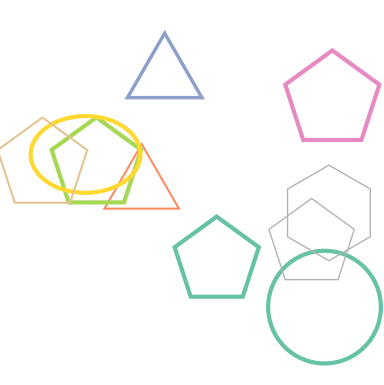[{"shape": "pentagon", "thickness": 3, "radius": 0.58, "center": [0.563, 0.322]}, {"shape": "circle", "thickness": 3, "radius": 0.73, "center": [0.843, 0.202]}, {"shape": "triangle", "thickness": 1.5, "radius": 0.56, "center": [0.368, 0.514]}, {"shape": "triangle", "thickness": 2.5, "radius": 0.56, "center": [0.428, 0.802]}, {"shape": "pentagon", "thickness": 3, "radius": 0.64, "center": [0.863, 0.74]}, {"shape": "pentagon", "thickness": 3, "radius": 0.61, "center": [0.25, 0.573]}, {"shape": "oval", "thickness": 3, "radius": 0.71, "center": [0.222, 0.599]}, {"shape": "pentagon", "thickness": 1.5, "radius": 0.61, "center": [0.11, 0.572]}, {"shape": "pentagon", "thickness": 1, "radius": 0.58, "center": [0.809, 0.368]}, {"shape": "hexagon", "thickness": 1, "radius": 0.62, "center": [0.854, 0.447]}]